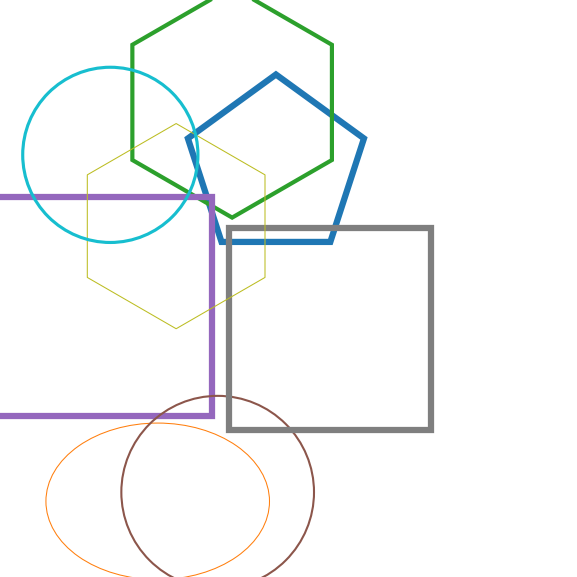[{"shape": "pentagon", "thickness": 3, "radius": 0.8, "center": [0.478, 0.71]}, {"shape": "oval", "thickness": 0.5, "radius": 0.97, "center": [0.273, 0.131]}, {"shape": "hexagon", "thickness": 2, "radius": 1.0, "center": [0.402, 0.822]}, {"shape": "square", "thickness": 3, "radius": 0.95, "center": [0.178, 0.469]}, {"shape": "circle", "thickness": 1, "radius": 0.83, "center": [0.377, 0.147]}, {"shape": "square", "thickness": 3, "radius": 0.87, "center": [0.572, 0.429]}, {"shape": "hexagon", "thickness": 0.5, "radius": 0.89, "center": [0.305, 0.608]}, {"shape": "circle", "thickness": 1.5, "radius": 0.76, "center": [0.191, 0.731]}]